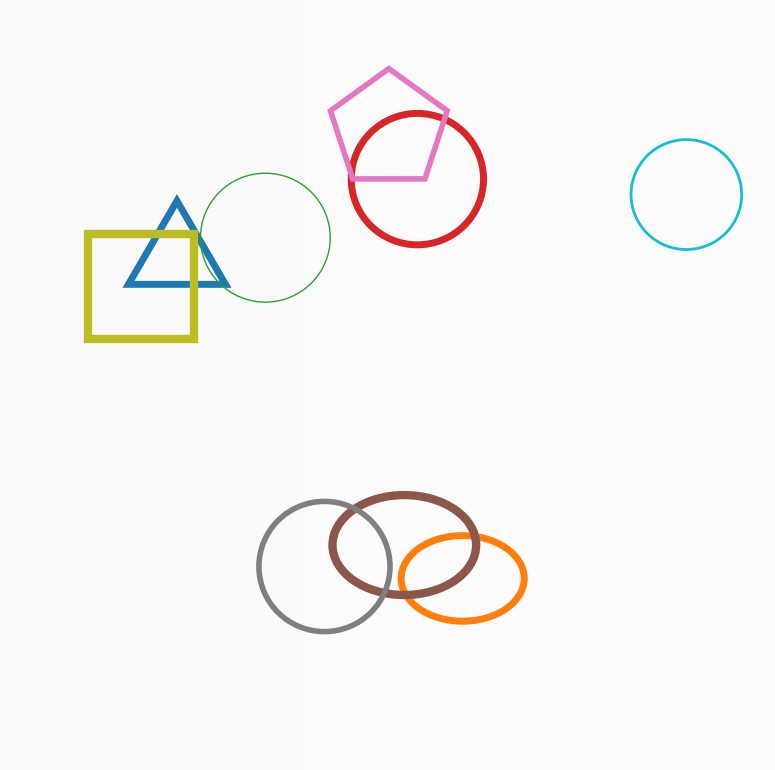[{"shape": "triangle", "thickness": 2.5, "radius": 0.36, "center": [0.228, 0.667]}, {"shape": "oval", "thickness": 2.5, "radius": 0.4, "center": [0.597, 0.249]}, {"shape": "circle", "thickness": 0.5, "radius": 0.42, "center": [0.342, 0.691]}, {"shape": "circle", "thickness": 2.5, "radius": 0.43, "center": [0.539, 0.767]}, {"shape": "oval", "thickness": 3, "radius": 0.46, "center": [0.522, 0.292]}, {"shape": "pentagon", "thickness": 2, "radius": 0.4, "center": [0.502, 0.832]}, {"shape": "circle", "thickness": 2, "radius": 0.42, "center": [0.419, 0.264]}, {"shape": "square", "thickness": 3, "radius": 0.34, "center": [0.182, 0.628]}, {"shape": "circle", "thickness": 1, "radius": 0.36, "center": [0.886, 0.747]}]